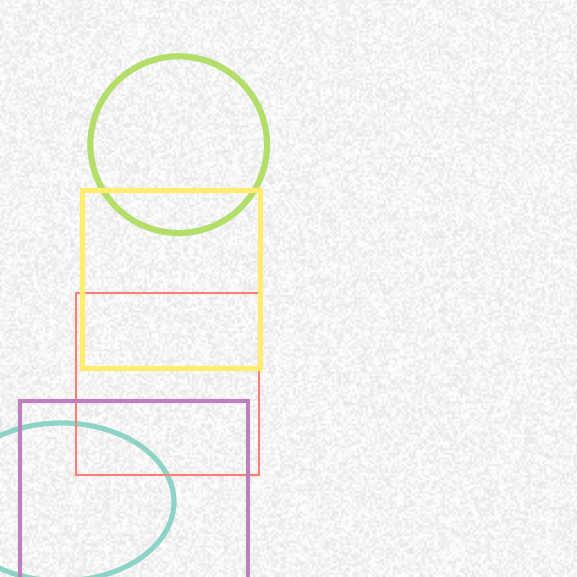[{"shape": "oval", "thickness": 2.5, "radius": 0.98, "center": [0.106, 0.13]}, {"shape": "square", "thickness": 1, "radius": 0.79, "center": [0.29, 0.335]}, {"shape": "circle", "thickness": 3, "radius": 0.77, "center": [0.309, 0.749]}, {"shape": "square", "thickness": 2, "radius": 0.99, "center": [0.232, 0.107]}, {"shape": "square", "thickness": 2.5, "radius": 0.77, "center": [0.297, 0.516]}]